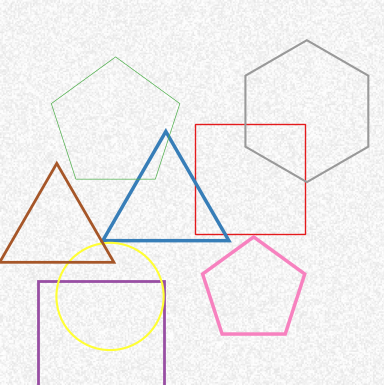[{"shape": "square", "thickness": 1, "radius": 0.72, "center": [0.65, 0.536]}, {"shape": "triangle", "thickness": 2.5, "radius": 0.95, "center": [0.431, 0.469]}, {"shape": "pentagon", "thickness": 0.5, "radius": 0.88, "center": [0.3, 0.677]}, {"shape": "square", "thickness": 2, "radius": 0.82, "center": [0.263, 0.105]}, {"shape": "circle", "thickness": 1.5, "radius": 0.7, "center": [0.286, 0.23]}, {"shape": "triangle", "thickness": 2, "radius": 0.86, "center": [0.147, 0.404]}, {"shape": "pentagon", "thickness": 2.5, "radius": 0.7, "center": [0.659, 0.245]}, {"shape": "hexagon", "thickness": 1.5, "radius": 0.92, "center": [0.797, 0.711]}]